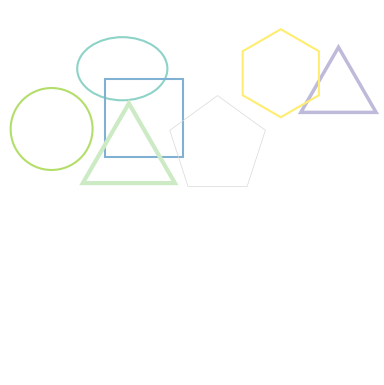[{"shape": "oval", "thickness": 1.5, "radius": 0.59, "center": [0.318, 0.821]}, {"shape": "triangle", "thickness": 2.5, "radius": 0.56, "center": [0.879, 0.765]}, {"shape": "square", "thickness": 1.5, "radius": 0.51, "center": [0.374, 0.694]}, {"shape": "circle", "thickness": 1.5, "radius": 0.53, "center": [0.134, 0.665]}, {"shape": "pentagon", "thickness": 0.5, "radius": 0.65, "center": [0.565, 0.621]}, {"shape": "triangle", "thickness": 3, "radius": 0.69, "center": [0.335, 0.593]}, {"shape": "hexagon", "thickness": 1.5, "radius": 0.57, "center": [0.729, 0.81]}]